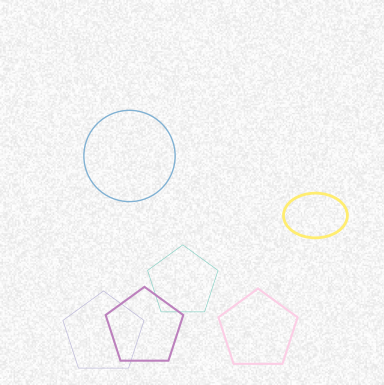[{"shape": "pentagon", "thickness": 0.5, "radius": 0.48, "center": [0.475, 0.268]}, {"shape": "pentagon", "thickness": 0.5, "radius": 0.55, "center": [0.269, 0.133]}, {"shape": "circle", "thickness": 1, "radius": 0.59, "center": [0.336, 0.595]}, {"shape": "pentagon", "thickness": 1.5, "radius": 0.54, "center": [0.67, 0.142]}, {"shape": "pentagon", "thickness": 1.5, "radius": 0.53, "center": [0.375, 0.149]}, {"shape": "oval", "thickness": 2, "radius": 0.41, "center": [0.819, 0.44]}]